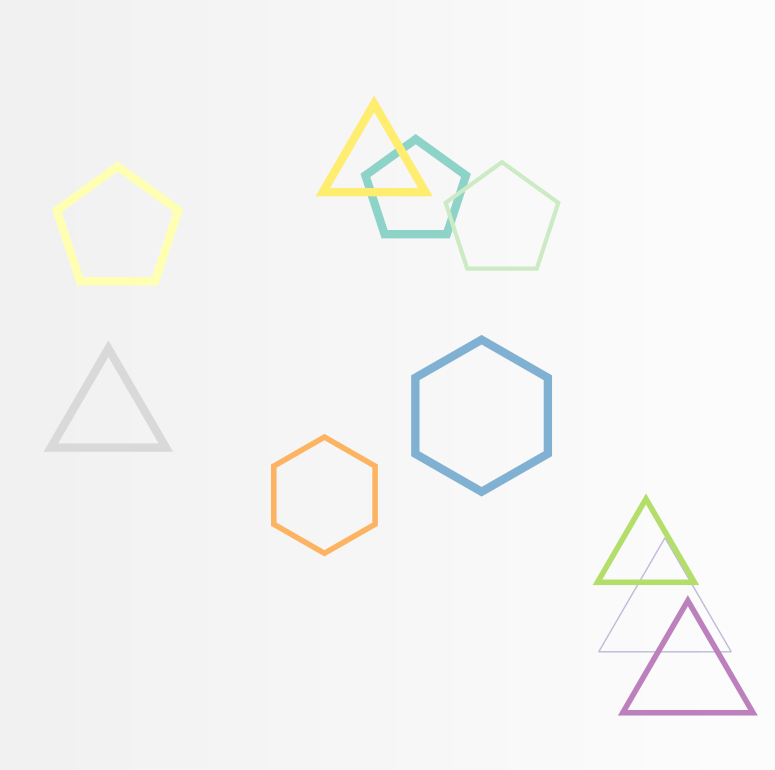[{"shape": "pentagon", "thickness": 3, "radius": 0.34, "center": [0.536, 0.751]}, {"shape": "pentagon", "thickness": 3, "radius": 0.41, "center": [0.152, 0.701]}, {"shape": "triangle", "thickness": 0.5, "radius": 0.49, "center": [0.858, 0.203]}, {"shape": "hexagon", "thickness": 3, "radius": 0.49, "center": [0.621, 0.46]}, {"shape": "hexagon", "thickness": 2, "radius": 0.38, "center": [0.419, 0.357]}, {"shape": "triangle", "thickness": 2, "radius": 0.36, "center": [0.833, 0.28]}, {"shape": "triangle", "thickness": 3, "radius": 0.43, "center": [0.14, 0.462]}, {"shape": "triangle", "thickness": 2, "radius": 0.49, "center": [0.888, 0.123]}, {"shape": "pentagon", "thickness": 1.5, "radius": 0.38, "center": [0.648, 0.713]}, {"shape": "triangle", "thickness": 3, "radius": 0.38, "center": [0.483, 0.789]}]